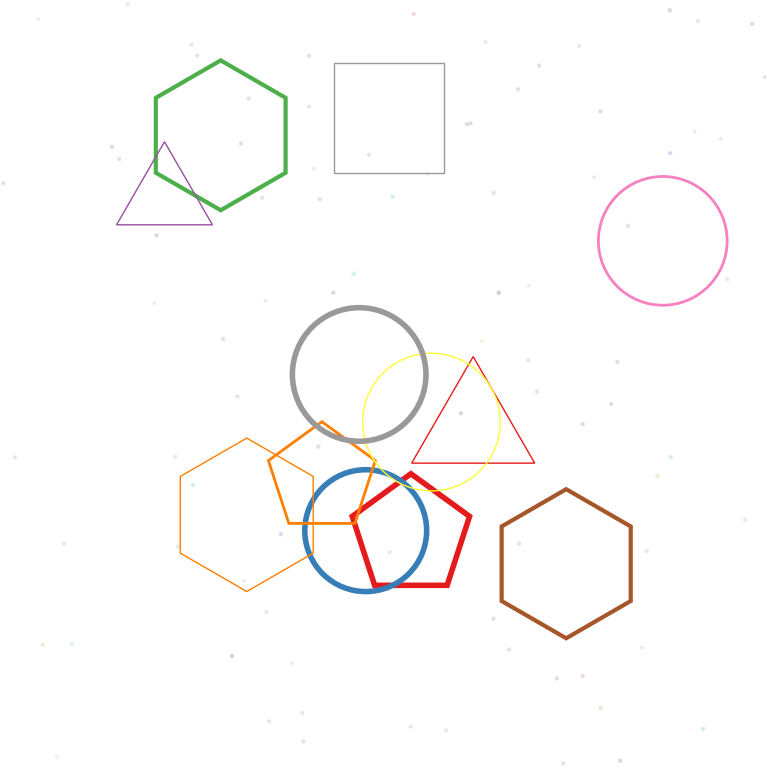[{"shape": "pentagon", "thickness": 2, "radius": 0.4, "center": [0.534, 0.305]}, {"shape": "triangle", "thickness": 0.5, "radius": 0.46, "center": [0.615, 0.445]}, {"shape": "circle", "thickness": 2, "radius": 0.4, "center": [0.475, 0.311]}, {"shape": "hexagon", "thickness": 1.5, "radius": 0.49, "center": [0.287, 0.824]}, {"shape": "triangle", "thickness": 0.5, "radius": 0.36, "center": [0.214, 0.744]}, {"shape": "hexagon", "thickness": 0.5, "radius": 0.5, "center": [0.32, 0.331]}, {"shape": "pentagon", "thickness": 1, "radius": 0.36, "center": [0.418, 0.379]}, {"shape": "circle", "thickness": 0.5, "radius": 0.45, "center": [0.56, 0.452]}, {"shape": "hexagon", "thickness": 1.5, "radius": 0.48, "center": [0.735, 0.268]}, {"shape": "circle", "thickness": 1, "radius": 0.42, "center": [0.861, 0.687]}, {"shape": "square", "thickness": 0.5, "radius": 0.36, "center": [0.505, 0.847]}, {"shape": "circle", "thickness": 2, "radius": 0.43, "center": [0.466, 0.514]}]